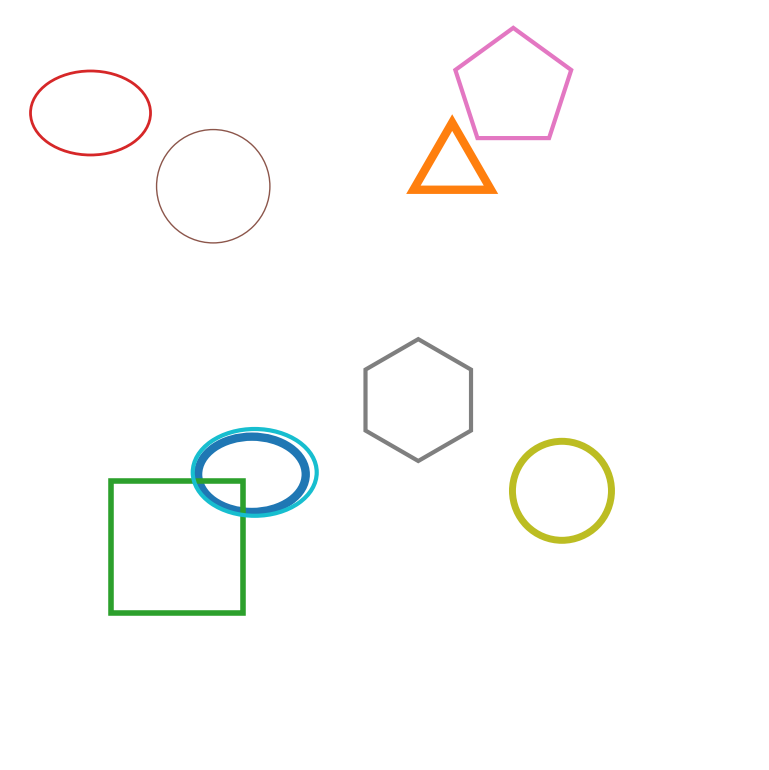[{"shape": "oval", "thickness": 3, "radius": 0.35, "center": [0.327, 0.384]}, {"shape": "triangle", "thickness": 3, "radius": 0.29, "center": [0.587, 0.783]}, {"shape": "square", "thickness": 2, "radius": 0.43, "center": [0.23, 0.29]}, {"shape": "oval", "thickness": 1, "radius": 0.39, "center": [0.118, 0.853]}, {"shape": "circle", "thickness": 0.5, "radius": 0.37, "center": [0.277, 0.758]}, {"shape": "pentagon", "thickness": 1.5, "radius": 0.4, "center": [0.667, 0.885]}, {"shape": "hexagon", "thickness": 1.5, "radius": 0.4, "center": [0.543, 0.48]}, {"shape": "circle", "thickness": 2.5, "radius": 0.32, "center": [0.73, 0.363]}, {"shape": "oval", "thickness": 1.5, "radius": 0.4, "center": [0.331, 0.387]}]